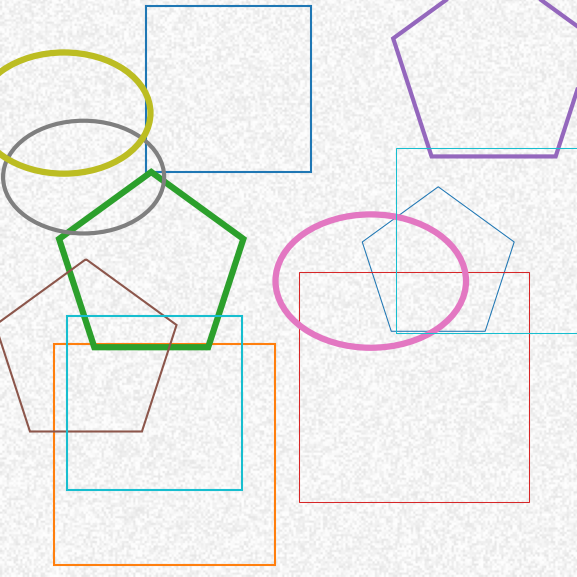[{"shape": "pentagon", "thickness": 0.5, "radius": 0.69, "center": [0.759, 0.537]}, {"shape": "square", "thickness": 1, "radius": 0.72, "center": [0.396, 0.845]}, {"shape": "square", "thickness": 1, "radius": 0.96, "center": [0.285, 0.212]}, {"shape": "pentagon", "thickness": 3, "radius": 0.84, "center": [0.262, 0.534]}, {"shape": "square", "thickness": 0.5, "radius": 1.0, "center": [0.717, 0.329]}, {"shape": "pentagon", "thickness": 2, "radius": 0.91, "center": [0.855, 0.876]}, {"shape": "pentagon", "thickness": 1, "radius": 0.82, "center": [0.149, 0.385]}, {"shape": "oval", "thickness": 3, "radius": 0.82, "center": [0.642, 0.512]}, {"shape": "oval", "thickness": 2, "radius": 0.7, "center": [0.145, 0.692]}, {"shape": "oval", "thickness": 3, "radius": 0.75, "center": [0.111, 0.803]}, {"shape": "square", "thickness": 1, "radius": 0.75, "center": [0.268, 0.301]}, {"shape": "square", "thickness": 0.5, "radius": 0.8, "center": [0.847, 0.582]}]